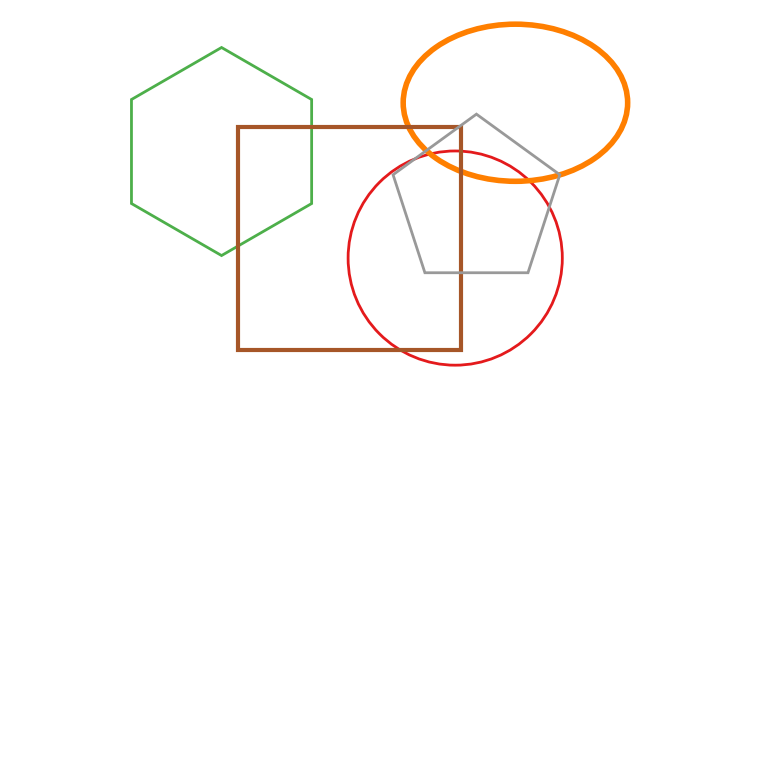[{"shape": "circle", "thickness": 1, "radius": 0.7, "center": [0.591, 0.665]}, {"shape": "hexagon", "thickness": 1, "radius": 0.68, "center": [0.288, 0.803]}, {"shape": "oval", "thickness": 2, "radius": 0.73, "center": [0.669, 0.867]}, {"shape": "square", "thickness": 1.5, "radius": 0.72, "center": [0.454, 0.69]}, {"shape": "pentagon", "thickness": 1, "radius": 0.57, "center": [0.619, 0.738]}]